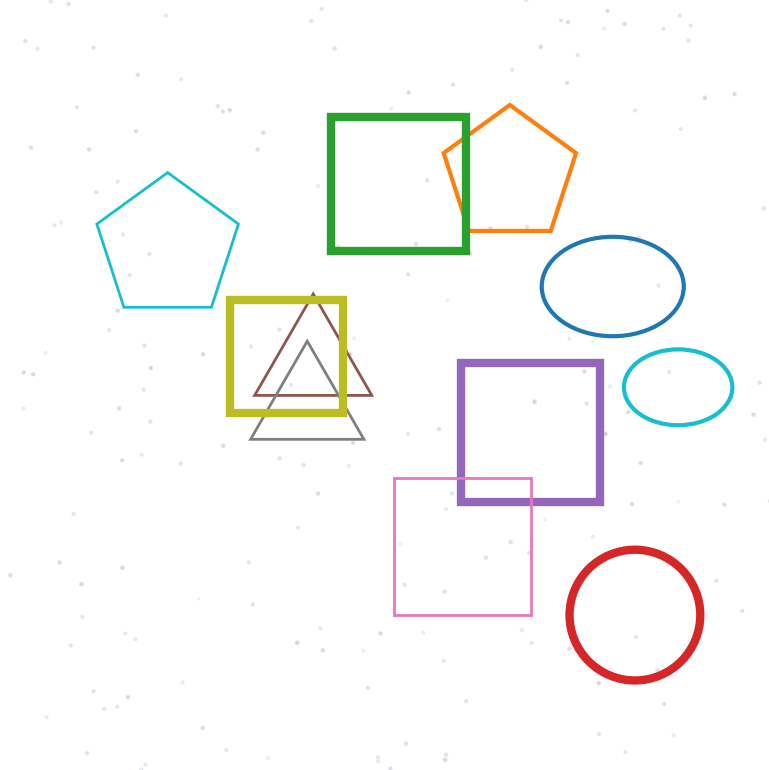[{"shape": "oval", "thickness": 1.5, "radius": 0.46, "center": [0.796, 0.628]}, {"shape": "pentagon", "thickness": 1.5, "radius": 0.45, "center": [0.662, 0.773]}, {"shape": "square", "thickness": 3, "radius": 0.44, "center": [0.517, 0.761]}, {"shape": "circle", "thickness": 3, "radius": 0.42, "center": [0.825, 0.201]}, {"shape": "square", "thickness": 3, "radius": 0.45, "center": [0.689, 0.438]}, {"shape": "triangle", "thickness": 1, "radius": 0.44, "center": [0.407, 0.53]}, {"shape": "square", "thickness": 1, "radius": 0.44, "center": [0.601, 0.29]}, {"shape": "triangle", "thickness": 1, "radius": 0.42, "center": [0.399, 0.472]}, {"shape": "square", "thickness": 3, "radius": 0.37, "center": [0.372, 0.537]}, {"shape": "oval", "thickness": 1.5, "radius": 0.35, "center": [0.881, 0.497]}, {"shape": "pentagon", "thickness": 1, "radius": 0.48, "center": [0.218, 0.679]}]